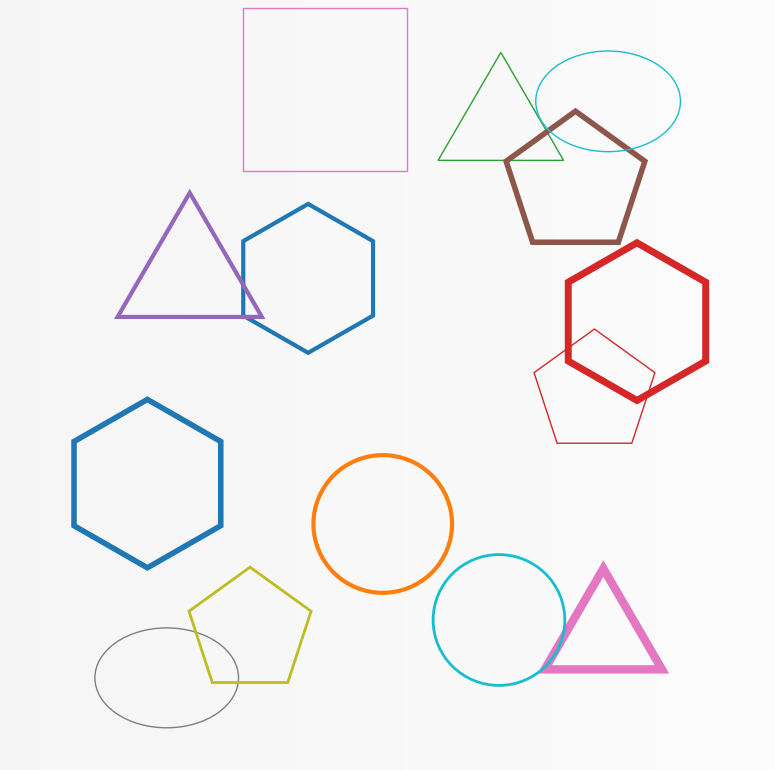[{"shape": "hexagon", "thickness": 1.5, "radius": 0.48, "center": [0.398, 0.638]}, {"shape": "hexagon", "thickness": 2, "radius": 0.55, "center": [0.19, 0.372]}, {"shape": "circle", "thickness": 1.5, "radius": 0.45, "center": [0.494, 0.32]}, {"shape": "triangle", "thickness": 0.5, "radius": 0.47, "center": [0.646, 0.838]}, {"shape": "pentagon", "thickness": 0.5, "radius": 0.41, "center": [0.767, 0.491]}, {"shape": "hexagon", "thickness": 2.5, "radius": 0.51, "center": [0.822, 0.582]}, {"shape": "triangle", "thickness": 1.5, "radius": 0.54, "center": [0.245, 0.642]}, {"shape": "pentagon", "thickness": 2, "radius": 0.47, "center": [0.743, 0.762]}, {"shape": "square", "thickness": 0.5, "radius": 0.53, "center": [0.42, 0.883]}, {"shape": "triangle", "thickness": 3, "radius": 0.44, "center": [0.778, 0.174]}, {"shape": "oval", "thickness": 0.5, "radius": 0.46, "center": [0.215, 0.12]}, {"shape": "pentagon", "thickness": 1, "radius": 0.41, "center": [0.323, 0.181]}, {"shape": "circle", "thickness": 1, "radius": 0.42, "center": [0.644, 0.195]}, {"shape": "oval", "thickness": 0.5, "radius": 0.47, "center": [0.785, 0.868]}]